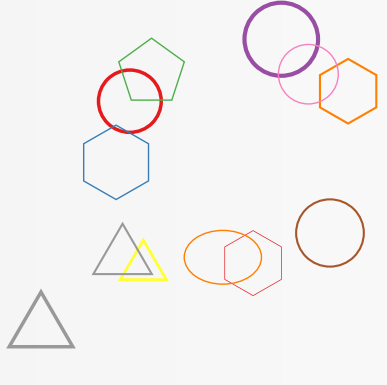[{"shape": "circle", "thickness": 2.5, "radius": 0.4, "center": [0.335, 0.737]}, {"shape": "hexagon", "thickness": 0.5, "radius": 0.42, "center": [0.653, 0.317]}, {"shape": "hexagon", "thickness": 1, "radius": 0.48, "center": [0.3, 0.578]}, {"shape": "pentagon", "thickness": 1, "radius": 0.44, "center": [0.391, 0.812]}, {"shape": "circle", "thickness": 3, "radius": 0.47, "center": [0.726, 0.898]}, {"shape": "hexagon", "thickness": 1.5, "radius": 0.42, "center": [0.898, 0.763]}, {"shape": "oval", "thickness": 1, "radius": 0.5, "center": [0.575, 0.332]}, {"shape": "triangle", "thickness": 2, "radius": 0.34, "center": [0.37, 0.308]}, {"shape": "circle", "thickness": 1.5, "radius": 0.44, "center": [0.852, 0.395]}, {"shape": "circle", "thickness": 1, "radius": 0.39, "center": [0.796, 0.807]}, {"shape": "triangle", "thickness": 2.5, "radius": 0.47, "center": [0.106, 0.147]}, {"shape": "triangle", "thickness": 1.5, "radius": 0.44, "center": [0.316, 0.332]}]